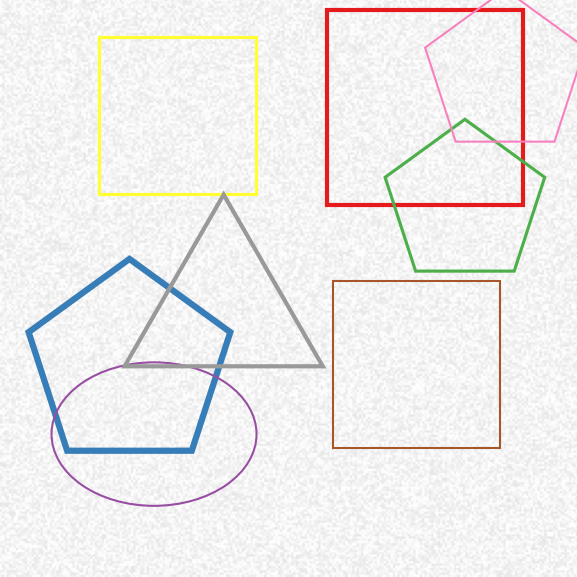[{"shape": "square", "thickness": 2, "radius": 0.85, "center": [0.736, 0.813]}, {"shape": "pentagon", "thickness": 3, "radius": 0.92, "center": [0.224, 0.367]}, {"shape": "pentagon", "thickness": 1.5, "radius": 0.73, "center": [0.805, 0.647]}, {"shape": "oval", "thickness": 1, "radius": 0.89, "center": [0.267, 0.247]}, {"shape": "square", "thickness": 1.5, "radius": 0.68, "center": [0.307, 0.799]}, {"shape": "square", "thickness": 1, "radius": 0.72, "center": [0.721, 0.368]}, {"shape": "pentagon", "thickness": 1, "radius": 0.73, "center": [0.875, 0.872]}, {"shape": "triangle", "thickness": 2, "radius": 0.99, "center": [0.387, 0.464]}]